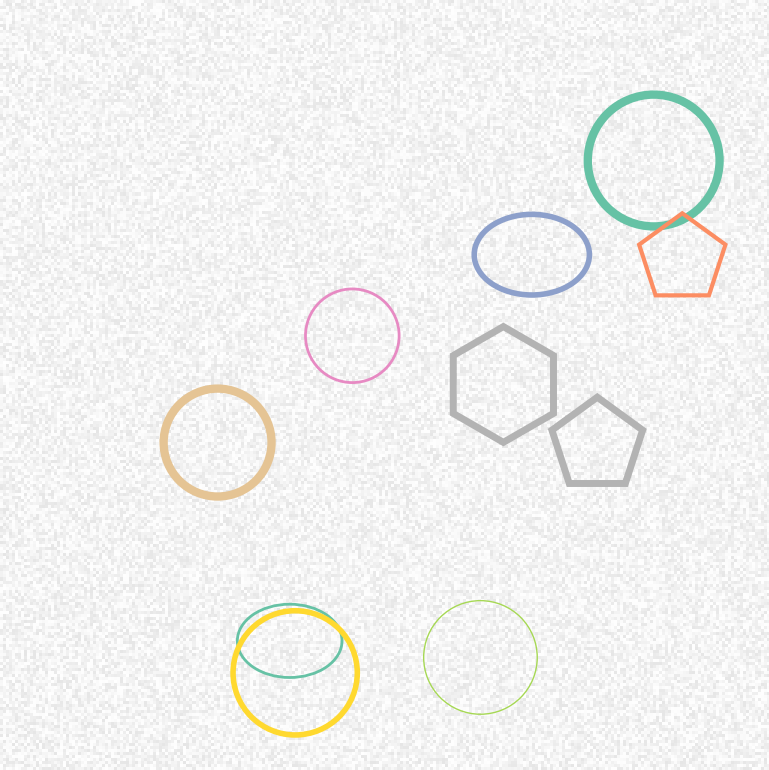[{"shape": "circle", "thickness": 3, "radius": 0.43, "center": [0.849, 0.792]}, {"shape": "oval", "thickness": 1, "radius": 0.34, "center": [0.376, 0.168]}, {"shape": "pentagon", "thickness": 1.5, "radius": 0.29, "center": [0.886, 0.664]}, {"shape": "oval", "thickness": 2, "radius": 0.37, "center": [0.691, 0.669]}, {"shape": "circle", "thickness": 1, "radius": 0.3, "center": [0.458, 0.564]}, {"shape": "circle", "thickness": 0.5, "radius": 0.37, "center": [0.624, 0.146]}, {"shape": "circle", "thickness": 2, "radius": 0.4, "center": [0.383, 0.126]}, {"shape": "circle", "thickness": 3, "radius": 0.35, "center": [0.283, 0.425]}, {"shape": "pentagon", "thickness": 2.5, "radius": 0.31, "center": [0.776, 0.422]}, {"shape": "hexagon", "thickness": 2.5, "radius": 0.38, "center": [0.654, 0.501]}]